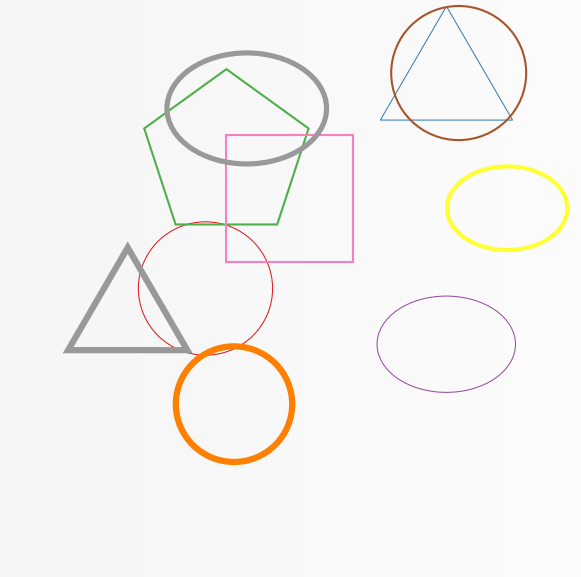[{"shape": "circle", "thickness": 0.5, "radius": 0.58, "center": [0.354, 0.5]}, {"shape": "triangle", "thickness": 0.5, "radius": 0.66, "center": [0.768, 0.857]}, {"shape": "pentagon", "thickness": 1, "radius": 0.74, "center": [0.39, 0.731]}, {"shape": "oval", "thickness": 0.5, "radius": 0.6, "center": [0.768, 0.403]}, {"shape": "circle", "thickness": 3, "radius": 0.5, "center": [0.403, 0.299]}, {"shape": "oval", "thickness": 2, "radius": 0.52, "center": [0.873, 0.639]}, {"shape": "circle", "thickness": 1, "radius": 0.58, "center": [0.789, 0.873]}, {"shape": "square", "thickness": 1, "radius": 0.55, "center": [0.498, 0.656]}, {"shape": "oval", "thickness": 2.5, "radius": 0.69, "center": [0.425, 0.811]}, {"shape": "triangle", "thickness": 3, "radius": 0.59, "center": [0.22, 0.452]}]